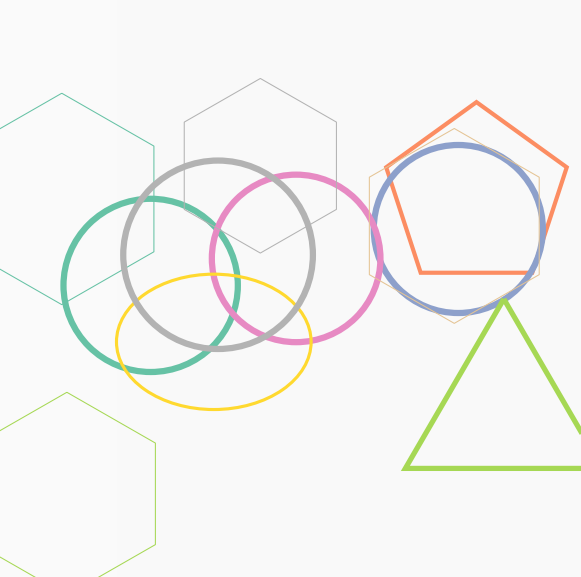[{"shape": "hexagon", "thickness": 0.5, "radius": 0.92, "center": [0.106, 0.655]}, {"shape": "circle", "thickness": 3, "radius": 0.75, "center": [0.259, 0.505]}, {"shape": "pentagon", "thickness": 2, "radius": 0.82, "center": [0.82, 0.659]}, {"shape": "circle", "thickness": 3, "radius": 0.73, "center": [0.788, 0.603]}, {"shape": "circle", "thickness": 3, "radius": 0.73, "center": [0.509, 0.552]}, {"shape": "triangle", "thickness": 2.5, "radius": 0.98, "center": [0.867, 0.286]}, {"shape": "hexagon", "thickness": 0.5, "radius": 0.88, "center": [0.115, 0.144]}, {"shape": "oval", "thickness": 1.5, "radius": 0.84, "center": [0.368, 0.407]}, {"shape": "hexagon", "thickness": 0.5, "radius": 0.84, "center": [0.782, 0.608]}, {"shape": "hexagon", "thickness": 0.5, "radius": 0.76, "center": [0.448, 0.712]}, {"shape": "circle", "thickness": 3, "radius": 0.82, "center": [0.375, 0.558]}]